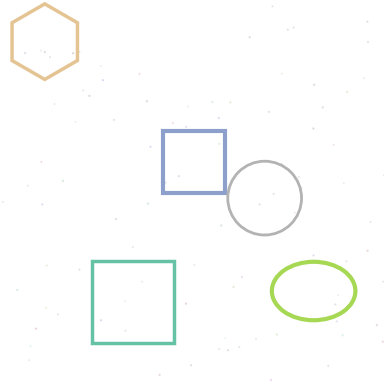[{"shape": "square", "thickness": 2.5, "radius": 0.54, "center": [0.346, 0.216]}, {"shape": "square", "thickness": 3, "radius": 0.4, "center": [0.504, 0.58]}, {"shape": "oval", "thickness": 3, "radius": 0.54, "center": [0.815, 0.244]}, {"shape": "hexagon", "thickness": 2.5, "radius": 0.49, "center": [0.116, 0.892]}, {"shape": "circle", "thickness": 2, "radius": 0.48, "center": [0.687, 0.485]}]